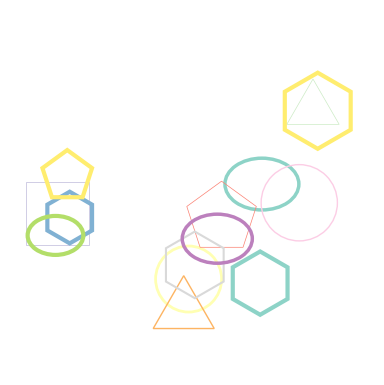[{"shape": "hexagon", "thickness": 3, "radius": 0.41, "center": [0.676, 0.265]}, {"shape": "oval", "thickness": 2.5, "radius": 0.48, "center": [0.68, 0.522]}, {"shape": "circle", "thickness": 2, "radius": 0.43, "center": [0.49, 0.275]}, {"shape": "square", "thickness": 0.5, "radius": 0.41, "center": [0.148, 0.445]}, {"shape": "pentagon", "thickness": 0.5, "radius": 0.47, "center": [0.575, 0.434]}, {"shape": "hexagon", "thickness": 3, "radius": 0.34, "center": [0.181, 0.435]}, {"shape": "triangle", "thickness": 1, "radius": 0.46, "center": [0.477, 0.192]}, {"shape": "oval", "thickness": 3, "radius": 0.36, "center": [0.144, 0.389]}, {"shape": "circle", "thickness": 1, "radius": 0.5, "center": [0.777, 0.473]}, {"shape": "hexagon", "thickness": 1.5, "radius": 0.43, "center": [0.506, 0.312]}, {"shape": "oval", "thickness": 2.5, "radius": 0.46, "center": [0.564, 0.38]}, {"shape": "triangle", "thickness": 0.5, "radius": 0.39, "center": [0.813, 0.716]}, {"shape": "hexagon", "thickness": 3, "radius": 0.49, "center": [0.825, 0.712]}, {"shape": "pentagon", "thickness": 3, "radius": 0.34, "center": [0.175, 0.542]}]